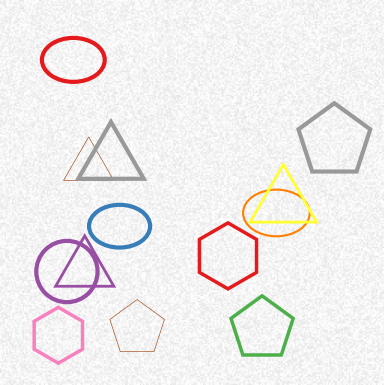[{"shape": "oval", "thickness": 3, "radius": 0.41, "center": [0.19, 0.844]}, {"shape": "hexagon", "thickness": 2.5, "radius": 0.43, "center": [0.592, 0.335]}, {"shape": "oval", "thickness": 3, "radius": 0.4, "center": [0.311, 0.413]}, {"shape": "pentagon", "thickness": 2.5, "radius": 0.42, "center": [0.681, 0.147]}, {"shape": "circle", "thickness": 3, "radius": 0.4, "center": [0.174, 0.295]}, {"shape": "triangle", "thickness": 2, "radius": 0.44, "center": [0.22, 0.3]}, {"shape": "oval", "thickness": 1.5, "radius": 0.43, "center": [0.718, 0.447]}, {"shape": "triangle", "thickness": 2, "radius": 0.5, "center": [0.736, 0.473]}, {"shape": "triangle", "thickness": 0.5, "radius": 0.38, "center": [0.23, 0.569]}, {"shape": "pentagon", "thickness": 0.5, "radius": 0.37, "center": [0.356, 0.147]}, {"shape": "hexagon", "thickness": 2.5, "radius": 0.36, "center": [0.152, 0.129]}, {"shape": "pentagon", "thickness": 3, "radius": 0.49, "center": [0.868, 0.634]}, {"shape": "triangle", "thickness": 3, "radius": 0.49, "center": [0.288, 0.585]}]